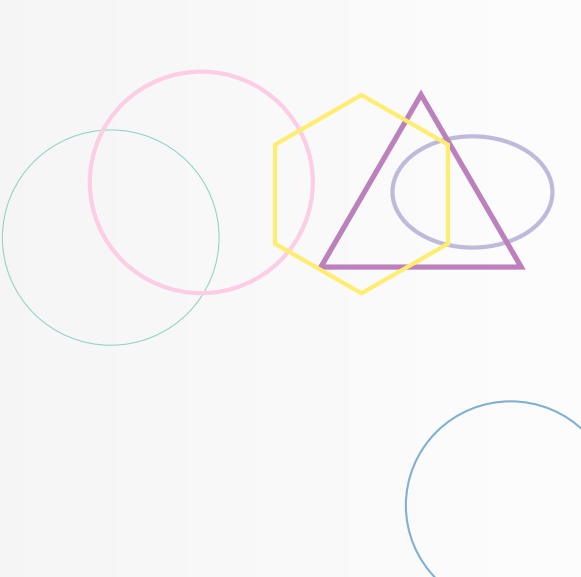[{"shape": "circle", "thickness": 0.5, "radius": 0.93, "center": [0.19, 0.588]}, {"shape": "oval", "thickness": 2, "radius": 0.69, "center": [0.813, 0.667]}, {"shape": "circle", "thickness": 1, "radius": 0.9, "center": [0.879, 0.124]}, {"shape": "circle", "thickness": 2, "radius": 0.96, "center": [0.346, 0.683]}, {"shape": "triangle", "thickness": 2.5, "radius": 1.0, "center": [0.724, 0.636]}, {"shape": "hexagon", "thickness": 2, "radius": 0.86, "center": [0.622, 0.663]}]